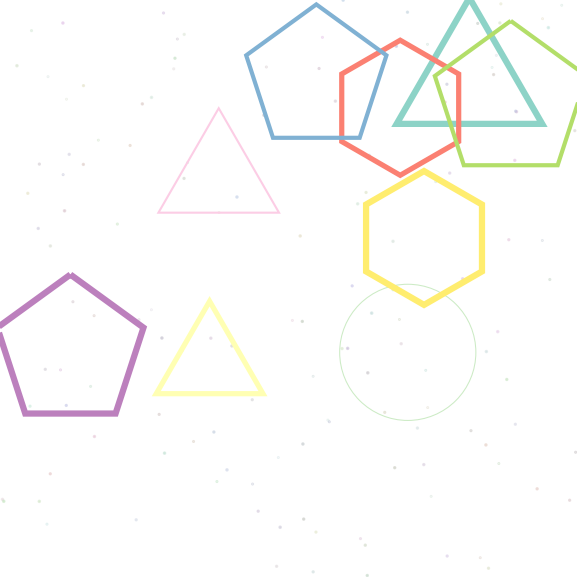[{"shape": "triangle", "thickness": 3, "radius": 0.73, "center": [0.813, 0.857]}, {"shape": "triangle", "thickness": 2.5, "radius": 0.53, "center": [0.363, 0.371]}, {"shape": "hexagon", "thickness": 2.5, "radius": 0.58, "center": [0.693, 0.813]}, {"shape": "pentagon", "thickness": 2, "radius": 0.64, "center": [0.548, 0.864]}, {"shape": "pentagon", "thickness": 2, "radius": 0.69, "center": [0.884, 0.825]}, {"shape": "triangle", "thickness": 1, "radius": 0.6, "center": [0.379, 0.691]}, {"shape": "pentagon", "thickness": 3, "radius": 0.67, "center": [0.122, 0.391]}, {"shape": "circle", "thickness": 0.5, "radius": 0.59, "center": [0.706, 0.389]}, {"shape": "hexagon", "thickness": 3, "radius": 0.58, "center": [0.734, 0.587]}]